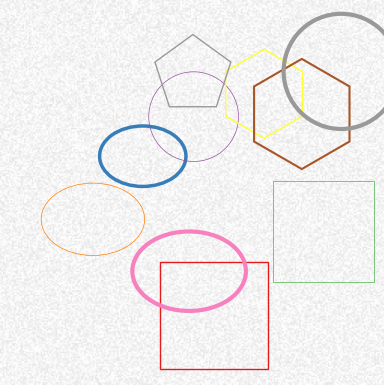[{"shape": "square", "thickness": 1, "radius": 0.7, "center": [0.556, 0.18]}, {"shape": "oval", "thickness": 2.5, "radius": 0.56, "center": [0.371, 0.594]}, {"shape": "square", "thickness": 0.5, "radius": 0.66, "center": [0.839, 0.398]}, {"shape": "circle", "thickness": 0.5, "radius": 0.58, "center": [0.503, 0.697]}, {"shape": "oval", "thickness": 0.5, "radius": 0.67, "center": [0.241, 0.43]}, {"shape": "hexagon", "thickness": 1, "radius": 0.58, "center": [0.686, 0.756]}, {"shape": "hexagon", "thickness": 1.5, "radius": 0.72, "center": [0.784, 0.704]}, {"shape": "oval", "thickness": 3, "radius": 0.74, "center": [0.491, 0.296]}, {"shape": "pentagon", "thickness": 1, "radius": 0.52, "center": [0.501, 0.807]}, {"shape": "circle", "thickness": 3, "radius": 0.75, "center": [0.886, 0.815]}]